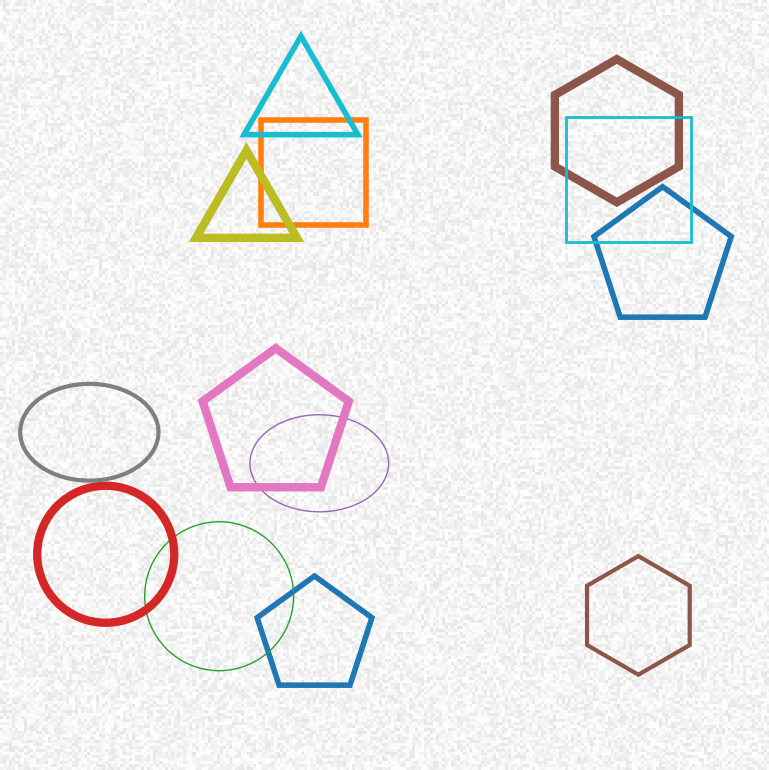[{"shape": "pentagon", "thickness": 2, "radius": 0.39, "center": [0.408, 0.174]}, {"shape": "pentagon", "thickness": 2, "radius": 0.47, "center": [0.861, 0.664]}, {"shape": "square", "thickness": 2, "radius": 0.34, "center": [0.407, 0.776]}, {"shape": "circle", "thickness": 0.5, "radius": 0.48, "center": [0.285, 0.226]}, {"shape": "circle", "thickness": 3, "radius": 0.44, "center": [0.137, 0.28]}, {"shape": "oval", "thickness": 0.5, "radius": 0.45, "center": [0.415, 0.398]}, {"shape": "hexagon", "thickness": 1.5, "radius": 0.38, "center": [0.829, 0.201]}, {"shape": "hexagon", "thickness": 3, "radius": 0.46, "center": [0.801, 0.83]}, {"shape": "pentagon", "thickness": 3, "radius": 0.5, "center": [0.358, 0.448]}, {"shape": "oval", "thickness": 1.5, "radius": 0.45, "center": [0.116, 0.439]}, {"shape": "triangle", "thickness": 3, "radius": 0.38, "center": [0.32, 0.729]}, {"shape": "square", "thickness": 1, "radius": 0.41, "center": [0.816, 0.766]}, {"shape": "triangle", "thickness": 2, "radius": 0.43, "center": [0.391, 0.868]}]